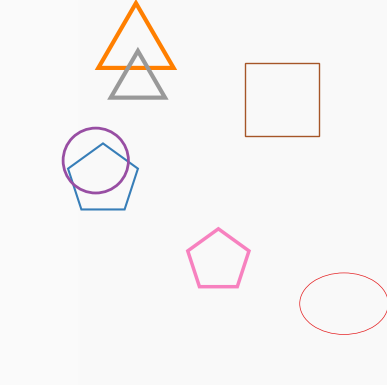[{"shape": "oval", "thickness": 0.5, "radius": 0.57, "center": [0.888, 0.211]}, {"shape": "pentagon", "thickness": 1.5, "radius": 0.47, "center": [0.266, 0.533]}, {"shape": "circle", "thickness": 2, "radius": 0.42, "center": [0.247, 0.583]}, {"shape": "triangle", "thickness": 3, "radius": 0.56, "center": [0.351, 0.88]}, {"shape": "square", "thickness": 1, "radius": 0.48, "center": [0.727, 0.742]}, {"shape": "pentagon", "thickness": 2.5, "radius": 0.42, "center": [0.564, 0.323]}, {"shape": "triangle", "thickness": 3, "radius": 0.4, "center": [0.356, 0.787]}]